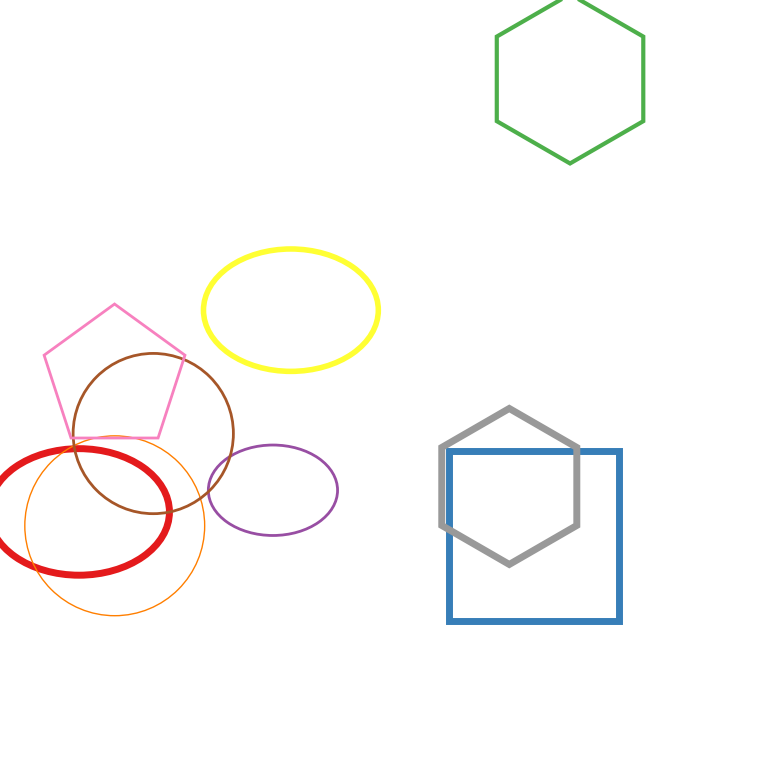[{"shape": "oval", "thickness": 2.5, "radius": 0.59, "center": [0.103, 0.335]}, {"shape": "square", "thickness": 2.5, "radius": 0.55, "center": [0.694, 0.304]}, {"shape": "hexagon", "thickness": 1.5, "radius": 0.55, "center": [0.74, 0.898]}, {"shape": "oval", "thickness": 1, "radius": 0.42, "center": [0.354, 0.363]}, {"shape": "circle", "thickness": 0.5, "radius": 0.58, "center": [0.149, 0.317]}, {"shape": "oval", "thickness": 2, "radius": 0.57, "center": [0.378, 0.597]}, {"shape": "circle", "thickness": 1, "radius": 0.52, "center": [0.199, 0.437]}, {"shape": "pentagon", "thickness": 1, "radius": 0.48, "center": [0.149, 0.509]}, {"shape": "hexagon", "thickness": 2.5, "radius": 0.51, "center": [0.661, 0.368]}]